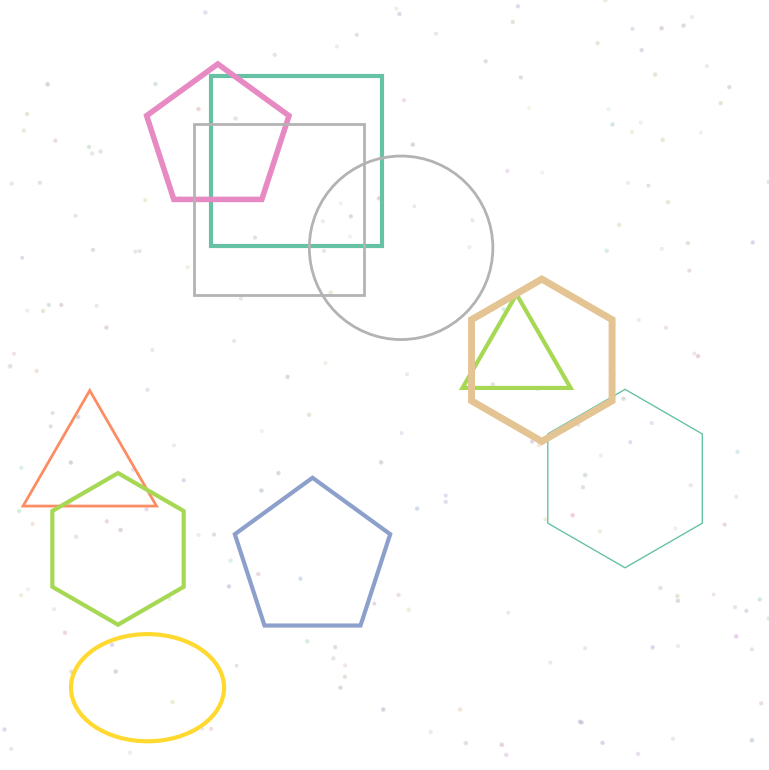[{"shape": "hexagon", "thickness": 0.5, "radius": 0.58, "center": [0.812, 0.379]}, {"shape": "square", "thickness": 1.5, "radius": 0.55, "center": [0.385, 0.791]}, {"shape": "triangle", "thickness": 1, "radius": 0.5, "center": [0.117, 0.393]}, {"shape": "pentagon", "thickness": 1.5, "radius": 0.53, "center": [0.406, 0.273]}, {"shape": "pentagon", "thickness": 2, "radius": 0.49, "center": [0.283, 0.82]}, {"shape": "hexagon", "thickness": 1.5, "radius": 0.49, "center": [0.153, 0.287]}, {"shape": "triangle", "thickness": 1.5, "radius": 0.41, "center": [0.671, 0.537]}, {"shape": "oval", "thickness": 1.5, "radius": 0.5, "center": [0.192, 0.107]}, {"shape": "hexagon", "thickness": 2.5, "radius": 0.53, "center": [0.704, 0.532]}, {"shape": "circle", "thickness": 1, "radius": 0.6, "center": [0.521, 0.678]}, {"shape": "square", "thickness": 1, "radius": 0.55, "center": [0.362, 0.728]}]